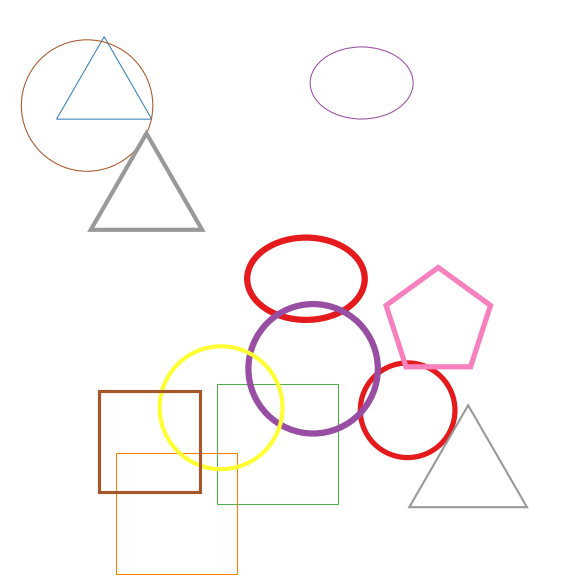[{"shape": "circle", "thickness": 2.5, "radius": 0.41, "center": [0.706, 0.289]}, {"shape": "oval", "thickness": 3, "radius": 0.51, "center": [0.53, 0.516]}, {"shape": "triangle", "thickness": 0.5, "radius": 0.48, "center": [0.18, 0.84]}, {"shape": "square", "thickness": 0.5, "radius": 0.52, "center": [0.481, 0.23]}, {"shape": "circle", "thickness": 3, "radius": 0.56, "center": [0.542, 0.361]}, {"shape": "oval", "thickness": 0.5, "radius": 0.45, "center": [0.626, 0.855]}, {"shape": "square", "thickness": 0.5, "radius": 0.52, "center": [0.306, 0.111]}, {"shape": "circle", "thickness": 2, "radius": 0.53, "center": [0.383, 0.293]}, {"shape": "square", "thickness": 1.5, "radius": 0.44, "center": [0.259, 0.235]}, {"shape": "circle", "thickness": 0.5, "radius": 0.57, "center": [0.151, 0.816]}, {"shape": "pentagon", "thickness": 2.5, "radius": 0.48, "center": [0.759, 0.441]}, {"shape": "triangle", "thickness": 2, "radius": 0.56, "center": [0.254, 0.657]}, {"shape": "triangle", "thickness": 1, "radius": 0.59, "center": [0.811, 0.18]}]